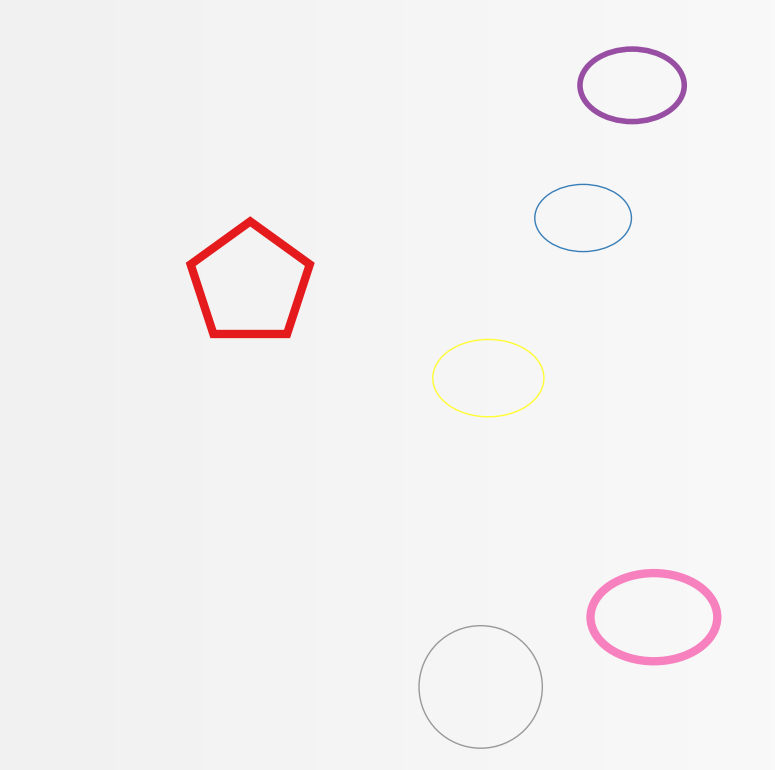[{"shape": "pentagon", "thickness": 3, "radius": 0.4, "center": [0.323, 0.632]}, {"shape": "oval", "thickness": 0.5, "radius": 0.31, "center": [0.752, 0.717]}, {"shape": "oval", "thickness": 2, "radius": 0.34, "center": [0.816, 0.889]}, {"shape": "oval", "thickness": 0.5, "radius": 0.36, "center": [0.63, 0.509]}, {"shape": "oval", "thickness": 3, "radius": 0.41, "center": [0.844, 0.198]}, {"shape": "circle", "thickness": 0.5, "radius": 0.4, "center": [0.62, 0.108]}]